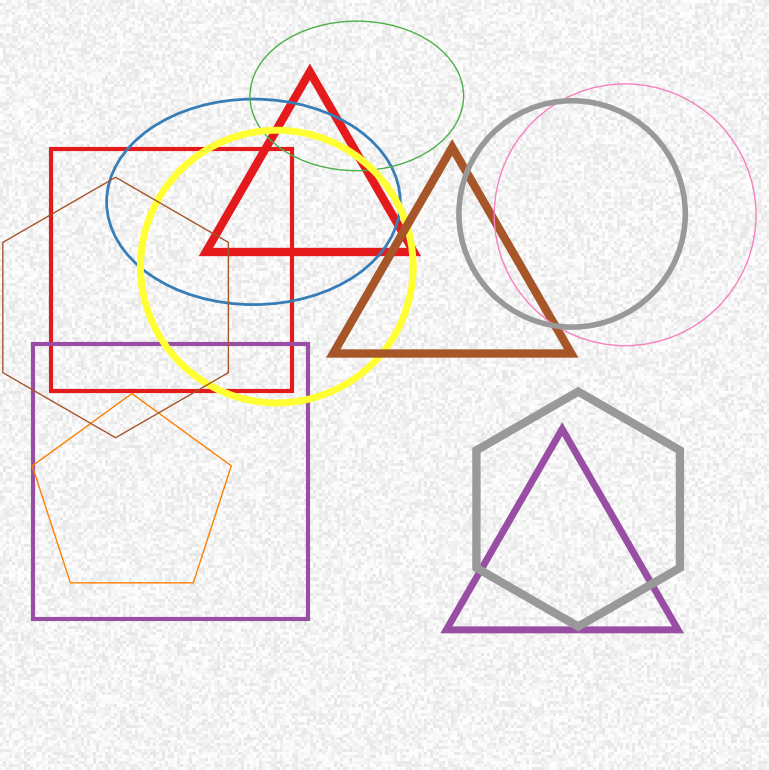[{"shape": "triangle", "thickness": 3, "radius": 0.78, "center": [0.402, 0.751]}, {"shape": "square", "thickness": 1.5, "radius": 0.78, "center": [0.223, 0.649]}, {"shape": "oval", "thickness": 1, "radius": 0.95, "center": [0.329, 0.738]}, {"shape": "oval", "thickness": 0.5, "radius": 0.69, "center": [0.463, 0.875]}, {"shape": "square", "thickness": 1.5, "radius": 0.89, "center": [0.222, 0.374]}, {"shape": "triangle", "thickness": 2.5, "radius": 0.87, "center": [0.73, 0.269]}, {"shape": "pentagon", "thickness": 0.5, "radius": 0.68, "center": [0.171, 0.353]}, {"shape": "circle", "thickness": 2.5, "radius": 0.89, "center": [0.359, 0.654]}, {"shape": "hexagon", "thickness": 0.5, "radius": 0.85, "center": [0.15, 0.601]}, {"shape": "triangle", "thickness": 3, "radius": 0.89, "center": [0.587, 0.63]}, {"shape": "circle", "thickness": 0.5, "radius": 0.85, "center": [0.812, 0.721]}, {"shape": "hexagon", "thickness": 3, "radius": 0.76, "center": [0.751, 0.339]}, {"shape": "circle", "thickness": 2, "radius": 0.73, "center": [0.743, 0.722]}]